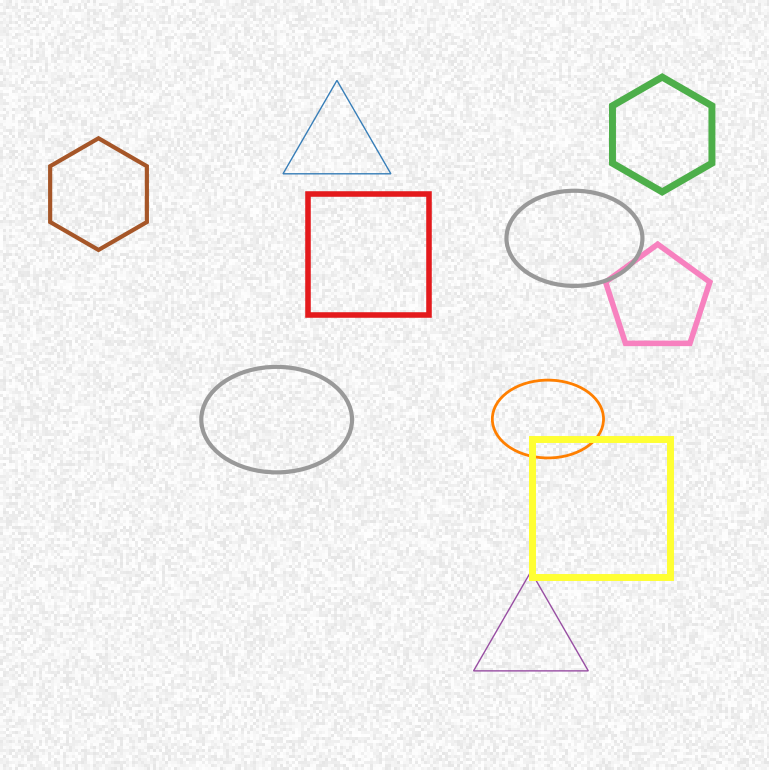[{"shape": "square", "thickness": 2, "radius": 0.39, "center": [0.479, 0.669]}, {"shape": "triangle", "thickness": 0.5, "radius": 0.4, "center": [0.438, 0.815]}, {"shape": "hexagon", "thickness": 2.5, "radius": 0.37, "center": [0.86, 0.825]}, {"shape": "triangle", "thickness": 0.5, "radius": 0.43, "center": [0.69, 0.172]}, {"shape": "oval", "thickness": 1, "radius": 0.36, "center": [0.712, 0.456]}, {"shape": "square", "thickness": 2.5, "radius": 0.45, "center": [0.78, 0.341]}, {"shape": "hexagon", "thickness": 1.5, "radius": 0.36, "center": [0.128, 0.748]}, {"shape": "pentagon", "thickness": 2, "radius": 0.36, "center": [0.854, 0.612]}, {"shape": "oval", "thickness": 1.5, "radius": 0.49, "center": [0.359, 0.455]}, {"shape": "oval", "thickness": 1.5, "radius": 0.44, "center": [0.746, 0.69]}]